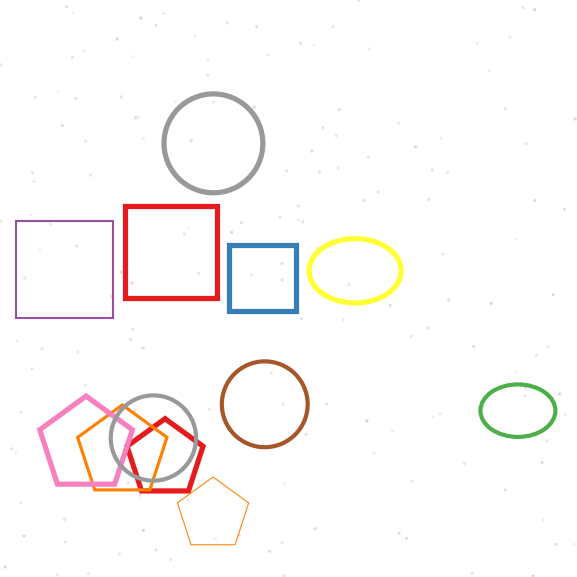[{"shape": "pentagon", "thickness": 2.5, "radius": 0.35, "center": [0.286, 0.205]}, {"shape": "square", "thickness": 2.5, "radius": 0.4, "center": [0.296, 0.562]}, {"shape": "square", "thickness": 2.5, "radius": 0.29, "center": [0.455, 0.518]}, {"shape": "oval", "thickness": 2, "radius": 0.32, "center": [0.897, 0.288]}, {"shape": "square", "thickness": 1, "radius": 0.42, "center": [0.111, 0.533]}, {"shape": "pentagon", "thickness": 0.5, "radius": 0.32, "center": [0.369, 0.108]}, {"shape": "pentagon", "thickness": 1.5, "radius": 0.41, "center": [0.212, 0.217]}, {"shape": "oval", "thickness": 2.5, "radius": 0.4, "center": [0.615, 0.53]}, {"shape": "circle", "thickness": 2, "radius": 0.37, "center": [0.458, 0.299]}, {"shape": "pentagon", "thickness": 2.5, "radius": 0.42, "center": [0.149, 0.229]}, {"shape": "circle", "thickness": 2, "radius": 0.37, "center": [0.266, 0.241]}, {"shape": "circle", "thickness": 2.5, "radius": 0.43, "center": [0.37, 0.751]}]